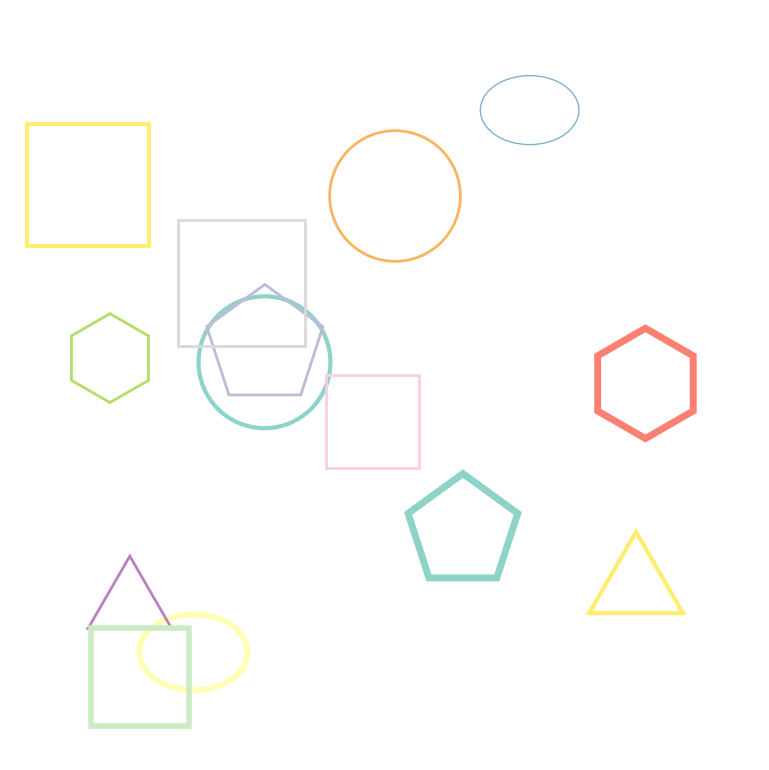[{"shape": "pentagon", "thickness": 2.5, "radius": 0.37, "center": [0.601, 0.31]}, {"shape": "circle", "thickness": 1.5, "radius": 0.43, "center": [0.343, 0.53]}, {"shape": "oval", "thickness": 2, "radius": 0.35, "center": [0.251, 0.153]}, {"shape": "pentagon", "thickness": 1, "radius": 0.4, "center": [0.344, 0.551]}, {"shape": "hexagon", "thickness": 2.5, "radius": 0.36, "center": [0.838, 0.502]}, {"shape": "oval", "thickness": 0.5, "radius": 0.32, "center": [0.688, 0.857]}, {"shape": "circle", "thickness": 1, "radius": 0.42, "center": [0.513, 0.745]}, {"shape": "hexagon", "thickness": 1, "radius": 0.29, "center": [0.143, 0.535]}, {"shape": "square", "thickness": 1, "radius": 0.3, "center": [0.484, 0.453]}, {"shape": "square", "thickness": 1, "radius": 0.41, "center": [0.314, 0.632]}, {"shape": "triangle", "thickness": 1, "radius": 0.31, "center": [0.169, 0.215]}, {"shape": "square", "thickness": 2, "radius": 0.32, "center": [0.182, 0.121]}, {"shape": "triangle", "thickness": 1.5, "radius": 0.35, "center": [0.826, 0.239]}, {"shape": "square", "thickness": 1.5, "radius": 0.4, "center": [0.114, 0.759]}]